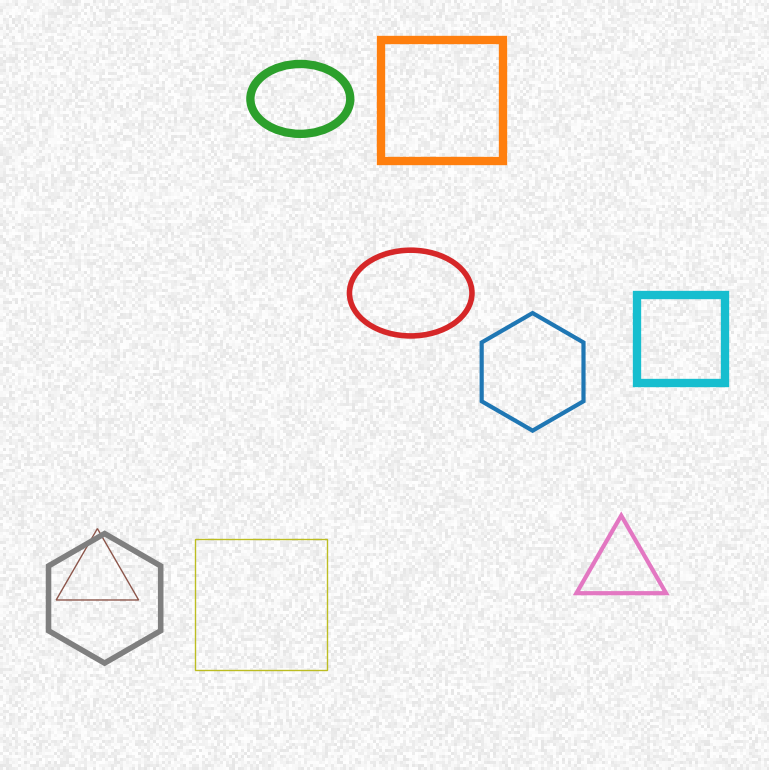[{"shape": "hexagon", "thickness": 1.5, "radius": 0.38, "center": [0.692, 0.517]}, {"shape": "square", "thickness": 3, "radius": 0.4, "center": [0.574, 0.869]}, {"shape": "oval", "thickness": 3, "radius": 0.32, "center": [0.39, 0.872]}, {"shape": "oval", "thickness": 2, "radius": 0.4, "center": [0.533, 0.619]}, {"shape": "triangle", "thickness": 0.5, "radius": 0.31, "center": [0.126, 0.252]}, {"shape": "triangle", "thickness": 1.5, "radius": 0.34, "center": [0.807, 0.263]}, {"shape": "hexagon", "thickness": 2, "radius": 0.42, "center": [0.136, 0.223]}, {"shape": "square", "thickness": 0.5, "radius": 0.43, "center": [0.339, 0.215]}, {"shape": "square", "thickness": 3, "radius": 0.29, "center": [0.885, 0.56]}]